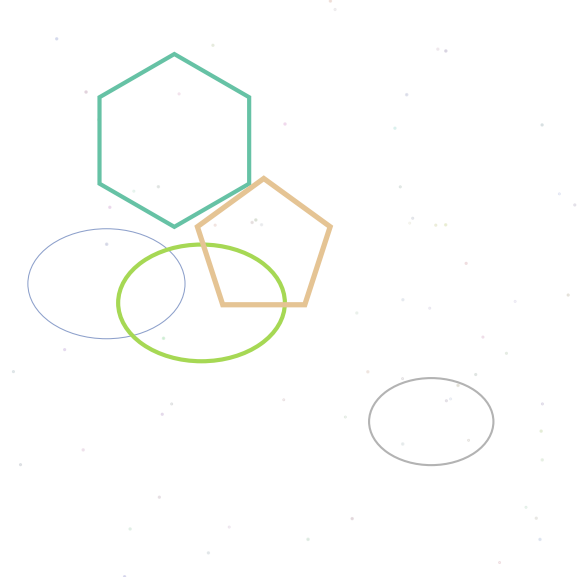[{"shape": "hexagon", "thickness": 2, "radius": 0.75, "center": [0.302, 0.756]}, {"shape": "oval", "thickness": 0.5, "radius": 0.68, "center": [0.184, 0.508]}, {"shape": "oval", "thickness": 2, "radius": 0.72, "center": [0.349, 0.475]}, {"shape": "pentagon", "thickness": 2.5, "radius": 0.6, "center": [0.457, 0.569]}, {"shape": "oval", "thickness": 1, "radius": 0.54, "center": [0.747, 0.269]}]